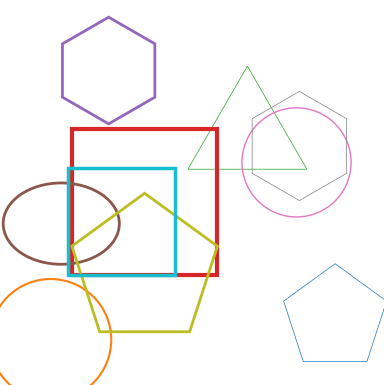[{"shape": "pentagon", "thickness": 0.5, "radius": 0.7, "center": [0.87, 0.174]}, {"shape": "circle", "thickness": 1.5, "radius": 0.79, "center": [0.131, 0.118]}, {"shape": "triangle", "thickness": 0.5, "radius": 0.89, "center": [0.643, 0.65]}, {"shape": "square", "thickness": 3, "radius": 0.95, "center": [0.375, 0.475]}, {"shape": "hexagon", "thickness": 2, "radius": 0.69, "center": [0.282, 0.817]}, {"shape": "oval", "thickness": 2, "radius": 0.75, "center": [0.159, 0.419]}, {"shape": "circle", "thickness": 1, "radius": 0.71, "center": [0.77, 0.578]}, {"shape": "hexagon", "thickness": 0.5, "radius": 0.71, "center": [0.778, 0.621]}, {"shape": "pentagon", "thickness": 2, "radius": 0.99, "center": [0.376, 0.299]}, {"shape": "square", "thickness": 2.5, "radius": 0.69, "center": [0.316, 0.424]}]